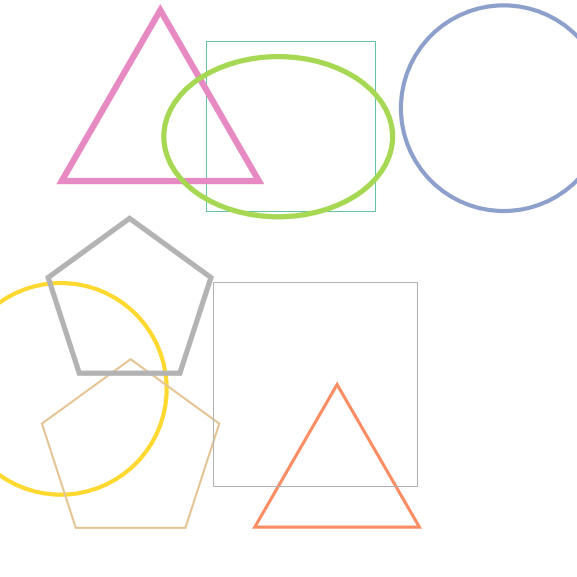[{"shape": "square", "thickness": 0.5, "radius": 0.73, "center": [0.503, 0.781]}, {"shape": "triangle", "thickness": 1.5, "radius": 0.82, "center": [0.584, 0.169]}, {"shape": "circle", "thickness": 2, "radius": 0.89, "center": [0.872, 0.812]}, {"shape": "triangle", "thickness": 3, "radius": 0.99, "center": [0.278, 0.784]}, {"shape": "oval", "thickness": 2.5, "radius": 0.99, "center": [0.482, 0.762]}, {"shape": "circle", "thickness": 2, "radius": 0.92, "center": [0.105, 0.326]}, {"shape": "pentagon", "thickness": 1, "radius": 0.81, "center": [0.226, 0.216]}, {"shape": "pentagon", "thickness": 2.5, "radius": 0.74, "center": [0.224, 0.473]}, {"shape": "square", "thickness": 0.5, "radius": 0.88, "center": [0.545, 0.335]}]